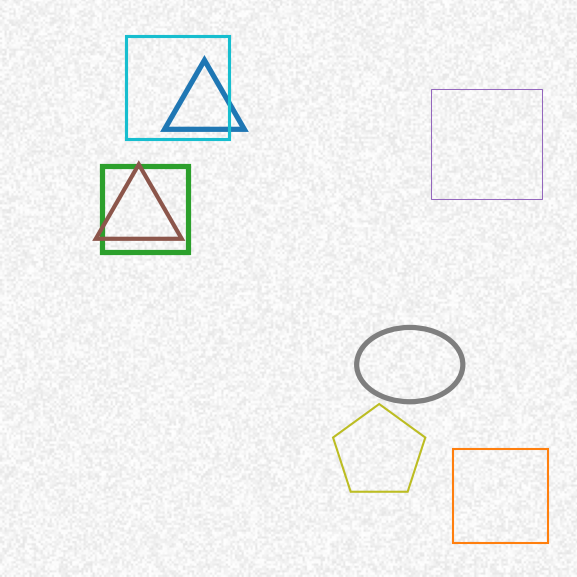[{"shape": "triangle", "thickness": 2.5, "radius": 0.4, "center": [0.354, 0.815]}, {"shape": "square", "thickness": 1, "radius": 0.41, "center": [0.867, 0.14]}, {"shape": "square", "thickness": 2.5, "radius": 0.37, "center": [0.251, 0.637]}, {"shape": "square", "thickness": 0.5, "radius": 0.48, "center": [0.842, 0.75]}, {"shape": "triangle", "thickness": 2, "radius": 0.43, "center": [0.24, 0.629]}, {"shape": "oval", "thickness": 2.5, "radius": 0.46, "center": [0.71, 0.368]}, {"shape": "pentagon", "thickness": 1, "radius": 0.42, "center": [0.657, 0.216]}, {"shape": "square", "thickness": 1.5, "radius": 0.45, "center": [0.308, 0.848]}]